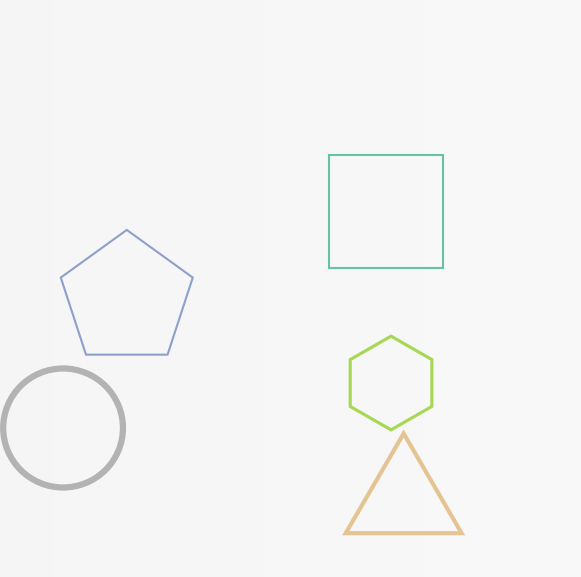[{"shape": "square", "thickness": 1, "radius": 0.49, "center": [0.664, 0.632]}, {"shape": "pentagon", "thickness": 1, "radius": 0.6, "center": [0.218, 0.482]}, {"shape": "hexagon", "thickness": 1.5, "radius": 0.41, "center": [0.673, 0.336]}, {"shape": "triangle", "thickness": 2, "radius": 0.58, "center": [0.694, 0.133]}, {"shape": "circle", "thickness": 3, "radius": 0.52, "center": [0.109, 0.258]}]